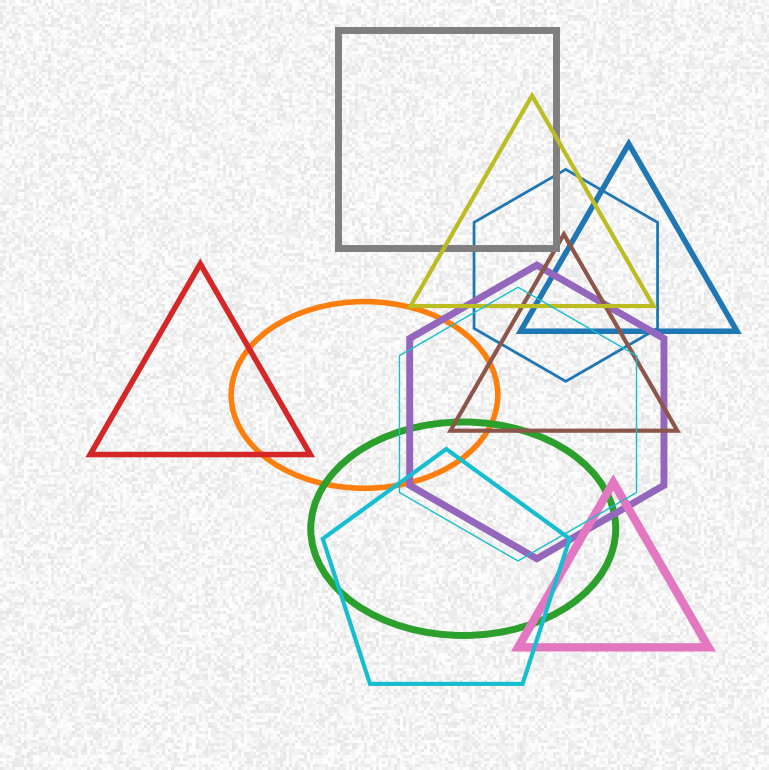[{"shape": "hexagon", "thickness": 1, "radius": 0.69, "center": [0.735, 0.642]}, {"shape": "triangle", "thickness": 2, "radius": 0.81, "center": [0.817, 0.651]}, {"shape": "oval", "thickness": 2, "radius": 0.87, "center": [0.473, 0.487]}, {"shape": "oval", "thickness": 2.5, "radius": 0.99, "center": [0.602, 0.313]}, {"shape": "triangle", "thickness": 2, "radius": 0.83, "center": [0.26, 0.492]}, {"shape": "hexagon", "thickness": 2.5, "radius": 0.95, "center": [0.697, 0.465]}, {"shape": "triangle", "thickness": 1.5, "radius": 0.85, "center": [0.732, 0.526]}, {"shape": "triangle", "thickness": 3, "radius": 0.71, "center": [0.797, 0.231]}, {"shape": "square", "thickness": 2.5, "radius": 0.71, "center": [0.581, 0.819]}, {"shape": "triangle", "thickness": 1.5, "radius": 0.91, "center": [0.691, 0.694]}, {"shape": "pentagon", "thickness": 1.5, "radius": 0.84, "center": [0.58, 0.248]}, {"shape": "hexagon", "thickness": 0.5, "radius": 0.89, "center": [0.673, 0.449]}]